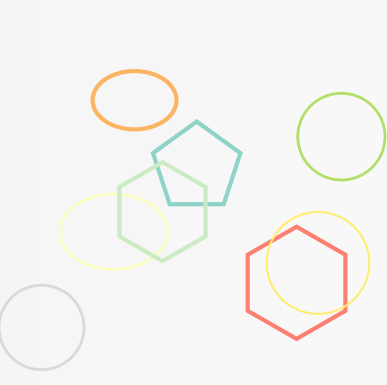[{"shape": "pentagon", "thickness": 3, "radius": 0.59, "center": [0.508, 0.566]}, {"shape": "oval", "thickness": 1.5, "radius": 0.7, "center": [0.293, 0.398]}, {"shape": "hexagon", "thickness": 3, "radius": 0.73, "center": [0.765, 0.265]}, {"shape": "oval", "thickness": 3, "radius": 0.54, "center": [0.347, 0.74]}, {"shape": "circle", "thickness": 2, "radius": 0.56, "center": [0.881, 0.645]}, {"shape": "circle", "thickness": 2, "radius": 0.55, "center": [0.107, 0.149]}, {"shape": "hexagon", "thickness": 3, "radius": 0.64, "center": [0.419, 0.45]}, {"shape": "circle", "thickness": 1.5, "radius": 0.66, "center": [0.821, 0.317]}]